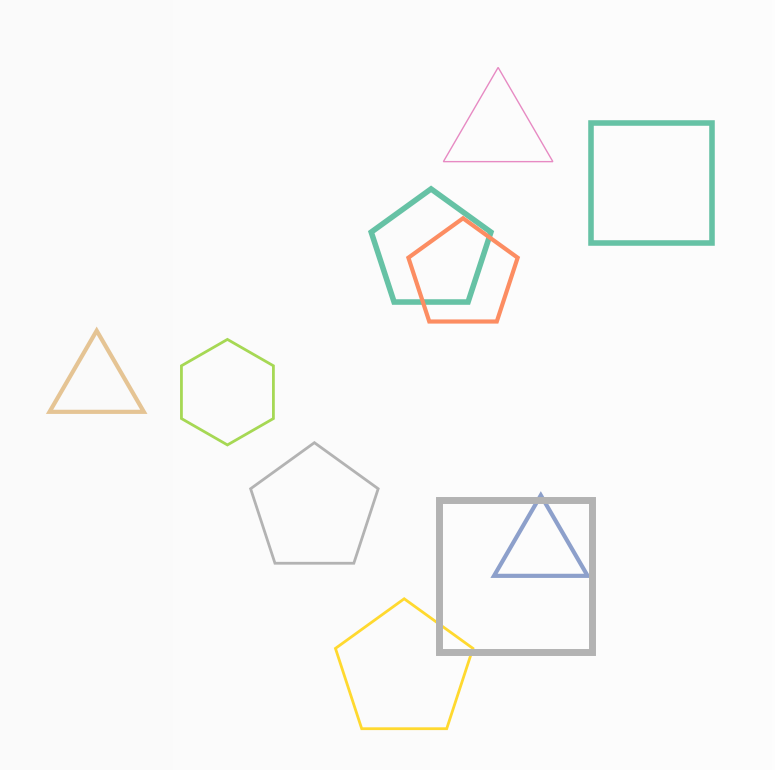[{"shape": "square", "thickness": 2, "radius": 0.39, "center": [0.841, 0.762]}, {"shape": "pentagon", "thickness": 2, "radius": 0.41, "center": [0.556, 0.673]}, {"shape": "pentagon", "thickness": 1.5, "radius": 0.37, "center": [0.597, 0.642]}, {"shape": "triangle", "thickness": 1.5, "radius": 0.35, "center": [0.698, 0.287]}, {"shape": "triangle", "thickness": 0.5, "radius": 0.41, "center": [0.643, 0.831]}, {"shape": "hexagon", "thickness": 1, "radius": 0.34, "center": [0.293, 0.491]}, {"shape": "pentagon", "thickness": 1, "radius": 0.47, "center": [0.522, 0.129]}, {"shape": "triangle", "thickness": 1.5, "radius": 0.35, "center": [0.125, 0.5]}, {"shape": "pentagon", "thickness": 1, "radius": 0.43, "center": [0.406, 0.339]}, {"shape": "square", "thickness": 2.5, "radius": 0.5, "center": [0.665, 0.252]}]